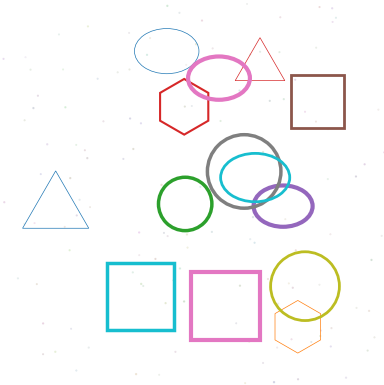[{"shape": "oval", "thickness": 0.5, "radius": 0.42, "center": [0.433, 0.867]}, {"shape": "triangle", "thickness": 0.5, "radius": 0.5, "center": [0.145, 0.457]}, {"shape": "hexagon", "thickness": 0.5, "radius": 0.34, "center": [0.773, 0.151]}, {"shape": "circle", "thickness": 2.5, "radius": 0.35, "center": [0.481, 0.47]}, {"shape": "triangle", "thickness": 0.5, "radius": 0.37, "center": [0.675, 0.828]}, {"shape": "hexagon", "thickness": 1.5, "radius": 0.36, "center": [0.478, 0.723]}, {"shape": "oval", "thickness": 3, "radius": 0.38, "center": [0.735, 0.465]}, {"shape": "square", "thickness": 2, "radius": 0.34, "center": [0.825, 0.736]}, {"shape": "square", "thickness": 3, "radius": 0.44, "center": [0.586, 0.205]}, {"shape": "oval", "thickness": 3, "radius": 0.4, "center": [0.569, 0.797]}, {"shape": "circle", "thickness": 2.5, "radius": 0.48, "center": [0.634, 0.555]}, {"shape": "circle", "thickness": 2, "radius": 0.45, "center": [0.792, 0.257]}, {"shape": "square", "thickness": 2.5, "radius": 0.44, "center": [0.365, 0.23]}, {"shape": "oval", "thickness": 2, "radius": 0.45, "center": [0.663, 0.539]}]